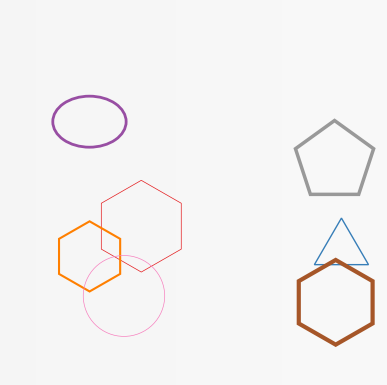[{"shape": "hexagon", "thickness": 0.5, "radius": 0.6, "center": [0.365, 0.412]}, {"shape": "triangle", "thickness": 1, "radius": 0.4, "center": [0.881, 0.353]}, {"shape": "oval", "thickness": 2, "radius": 0.47, "center": [0.231, 0.684]}, {"shape": "hexagon", "thickness": 1.5, "radius": 0.46, "center": [0.231, 0.334]}, {"shape": "hexagon", "thickness": 3, "radius": 0.55, "center": [0.866, 0.215]}, {"shape": "circle", "thickness": 0.5, "radius": 0.53, "center": [0.32, 0.231]}, {"shape": "pentagon", "thickness": 2.5, "radius": 0.53, "center": [0.863, 0.581]}]